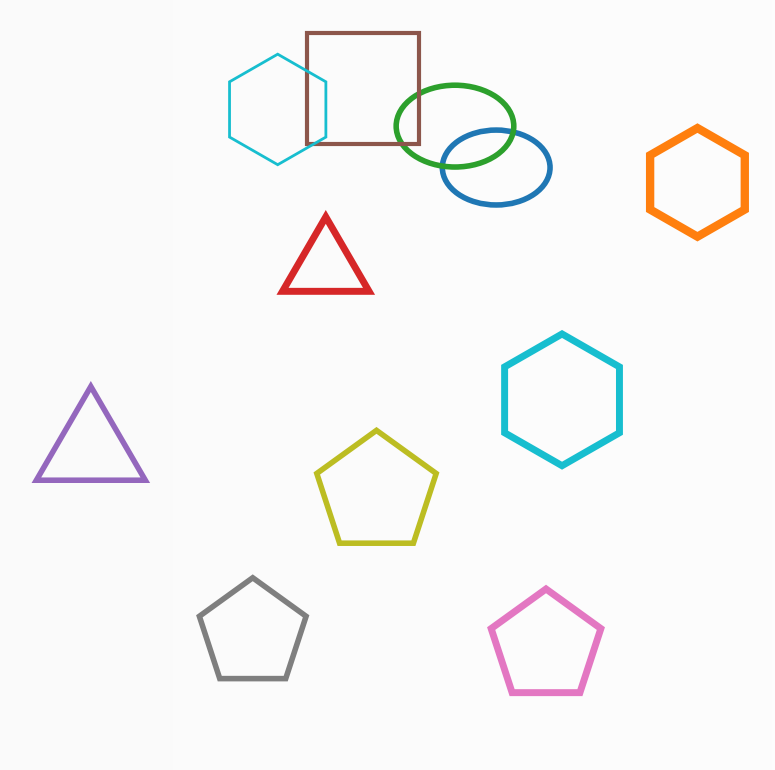[{"shape": "oval", "thickness": 2, "radius": 0.35, "center": [0.64, 0.782]}, {"shape": "hexagon", "thickness": 3, "radius": 0.35, "center": [0.9, 0.763]}, {"shape": "oval", "thickness": 2, "radius": 0.38, "center": [0.587, 0.836]}, {"shape": "triangle", "thickness": 2.5, "radius": 0.32, "center": [0.42, 0.654]}, {"shape": "triangle", "thickness": 2, "radius": 0.41, "center": [0.117, 0.417]}, {"shape": "square", "thickness": 1.5, "radius": 0.36, "center": [0.468, 0.885]}, {"shape": "pentagon", "thickness": 2.5, "radius": 0.37, "center": [0.705, 0.161]}, {"shape": "pentagon", "thickness": 2, "radius": 0.36, "center": [0.326, 0.177]}, {"shape": "pentagon", "thickness": 2, "radius": 0.4, "center": [0.486, 0.36]}, {"shape": "hexagon", "thickness": 1, "radius": 0.36, "center": [0.358, 0.858]}, {"shape": "hexagon", "thickness": 2.5, "radius": 0.43, "center": [0.725, 0.481]}]